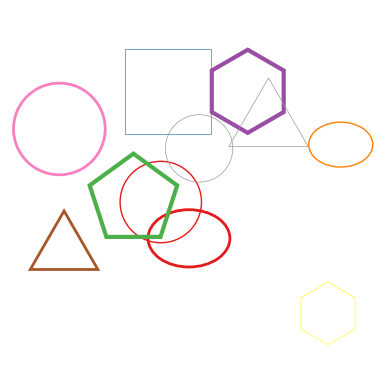[{"shape": "oval", "thickness": 2, "radius": 0.53, "center": [0.491, 0.381]}, {"shape": "circle", "thickness": 1, "radius": 0.53, "center": [0.418, 0.475]}, {"shape": "square", "thickness": 0.5, "radius": 0.56, "center": [0.437, 0.763]}, {"shape": "pentagon", "thickness": 3, "radius": 0.6, "center": [0.347, 0.481]}, {"shape": "hexagon", "thickness": 3, "radius": 0.54, "center": [0.643, 0.763]}, {"shape": "oval", "thickness": 1, "radius": 0.42, "center": [0.885, 0.624]}, {"shape": "hexagon", "thickness": 0.5, "radius": 0.41, "center": [0.852, 0.186]}, {"shape": "triangle", "thickness": 2, "radius": 0.51, "center": [0.166, 0.351]}, {"shape": "circle", "thickness": 2, "radius": 0.6, "center": [0.154, 0.665]}, {"shape": "triangle", "thickness": 0.5, "radius": 0.59, "center": [0.697, 0.679]}, {"shape": "circle", "thickness": 0.5, "radius": 0.44, "center": [0.517, 0.615]}]